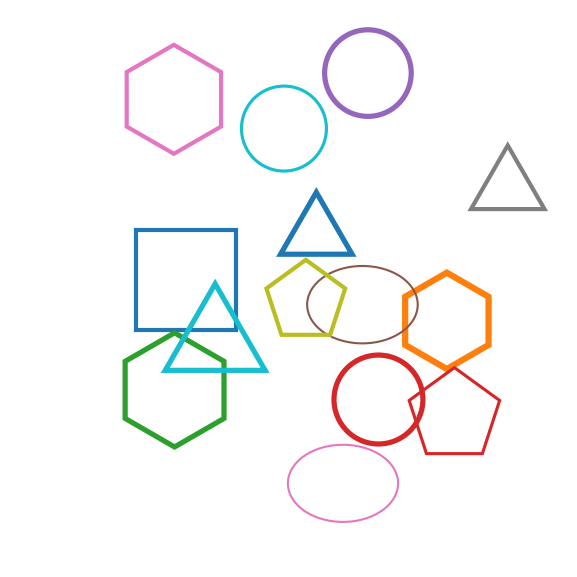[{"shape": "triangle", "thickness": 2.5, "radius": 0.36, "center": [0.548, 0.595]}, {"shape": "square", "thickness": 2, "radius": 0.43, "center": [0.322, 0.515]}, {"shape": "hexagon", "thickness": 3, "radius": 0.42, "center": [0.774, 0.444]}, {"shape": "hexagon", "thickness": 2.5, "radius": 0.49, "center": [0.302, 0.324]}, {"shape": "circle", "thickness": 2.5, "radius": 0.38, "center": [0.655, 0.307]}, {"shape": "pentagon", "thickness": 1.5, "radius": 0.41, "center": [0.787, 0.28]}, {"shape": "circle", "thickness": 2.5, "radius": 0.37, "center": [0.637, 0.873]}, {"shape": "oval", "thickness": 1, "radius": 0.48, "center": [0.628, 0.472]}, {"shape": "oval", "thickness": 1, "radius": 0.48, "center": [0.594, 0.162]}, {"shape": "hexagon", "thickness": 2, "radius": 0.47, "center": [0.301, 0.827]}, {"shape": "triangle", "thickness": 2, "radius": 0.37, "center": [0.879, 0.674]}, {"shape": "pentagon", "thickness": 2, "radius": 0.36, "center": [0.53, 0.477]}, {"shape": "triangle", "thickness": 2.5, "radius": 0.5, "center": [0.373, 0.408]}, {"shape": "circle", "thickness": 1.5, "radius": 0.37, "center": [0.492, 0.777]}]